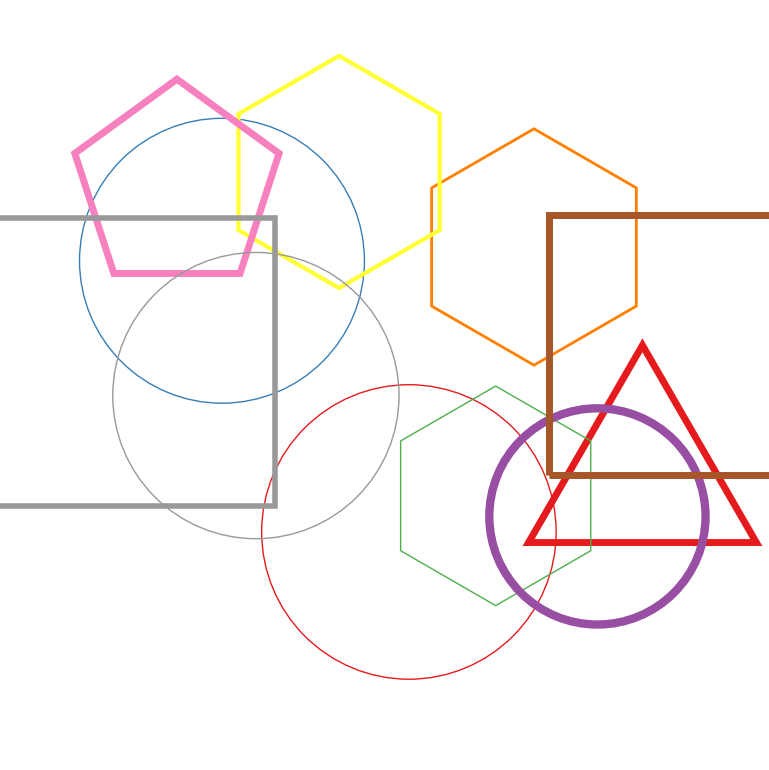[{"shape": "circle", "thickness": 0.5, "radius": 0.96, "center": [0.531, 0.309]}, {"shape": "triangle", "thickness": 2.5, "radius": 0.85, "center": [0.834, 0.381]}, {"shape": "circle", "thickness": 0.5, "radius": 0.93, "center": [0.288, 0.661]}, {"shape": "hexagon", "thickness": 0.5, "radius": 0.71, "center": [0.644, 0.356]}, {"shape": "circle", "thickness": 3, "radius": 0.7, "center": [0.776, 0.329]}, {"shape": "hexagon", "thickness": 1, "radius": 0.77, "center": [0.693, 0.679]}, {"shape": "hexagon", "thickness": 1.5, "radius": 0.75, "center": [0.44, 0.777]}, {"shape": "square", "thickness": 2.5, "radius": 0.84, "center": [0.882, 0.553]}, {"shape": "pentagon", "thickness": 2.5, "radius": 0.7, "center": [0.23, 0.758]}, {"shape": "circle", "thickness": 0.5, "radius": 0.93, "center": [0.332, 0.486]}, {"shape": "square", "thickness": 2, "radius": 0.93, "center": [0.171, 0.53]}]